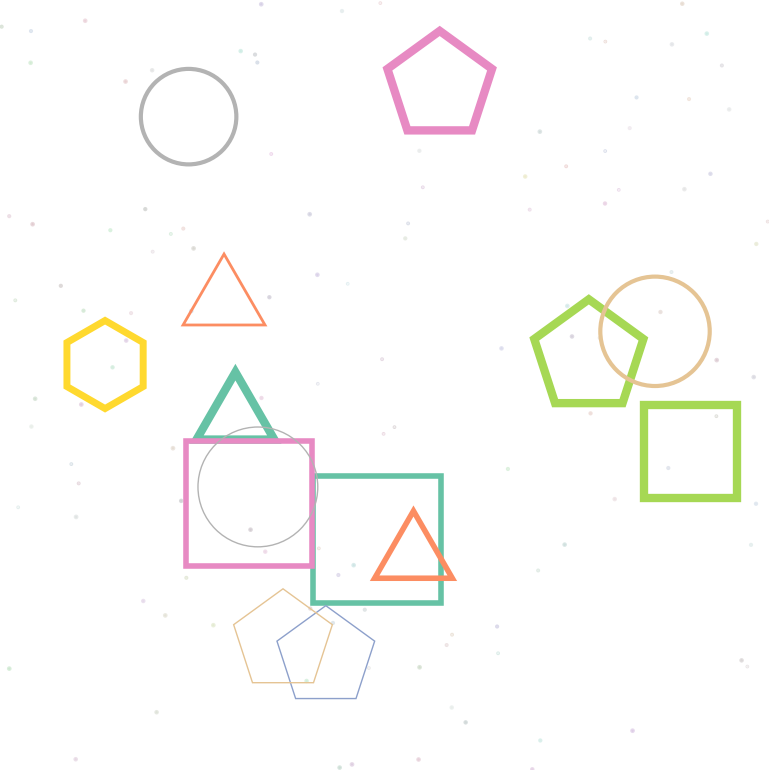[{"shape": "triangle", "thickness": 3, "radius": 0.29, "center": [0.306, 0.458]}, {"shape": "square", "thickness": 2, "radius": 0.41, "center": [0.49, 0.299]}, {"shape": "triangle", "thickness": 1, "radius": 0.31, "center": [0.291, 0.609]}, {"shape": "triangle", "thickness": 2, "radius": 0.29, "center": [0.537, 0.278]}, {"shape": "pentagon", "thickness": 0.5, "radius": 0.33, "center": [0.423, 0.147]}, {"shape": "pentagon", "thickness": 3, "radius": 0.36, "center": [0.571, 0.888]}, {"shape": "square", "thickness": 2, "radius": 0.41, "center": [0.324, 0.346]}, {"shape": "square", "thickness": 3, "radius": 0.3, "center": [0.896, 0.414]}, {"shape": "pentagon", "thickness": 3, "radius": 0.37, "center": [0.765, 0.537]}, {"shape": "hexagon", "thickness": 2.5, "radius": 0.29, "center": [0.136, 0.527]}, {"shape": "circle", "thickness": 1.5, "radius": 0.36, "center": [0.851, 0.57]}, {"shape": "pentagon", "thickness": 0.5, "radius": 0.34, "center": [0.368, 0.168]}, {"shape": "circle", "thickness": 1.5, "radius": 0.31, "center": [0.245, 0.849]}, {"shape": "circle", "thickness": 0.5, "radius": 0.39, "center": [0.335, 0.368]}]